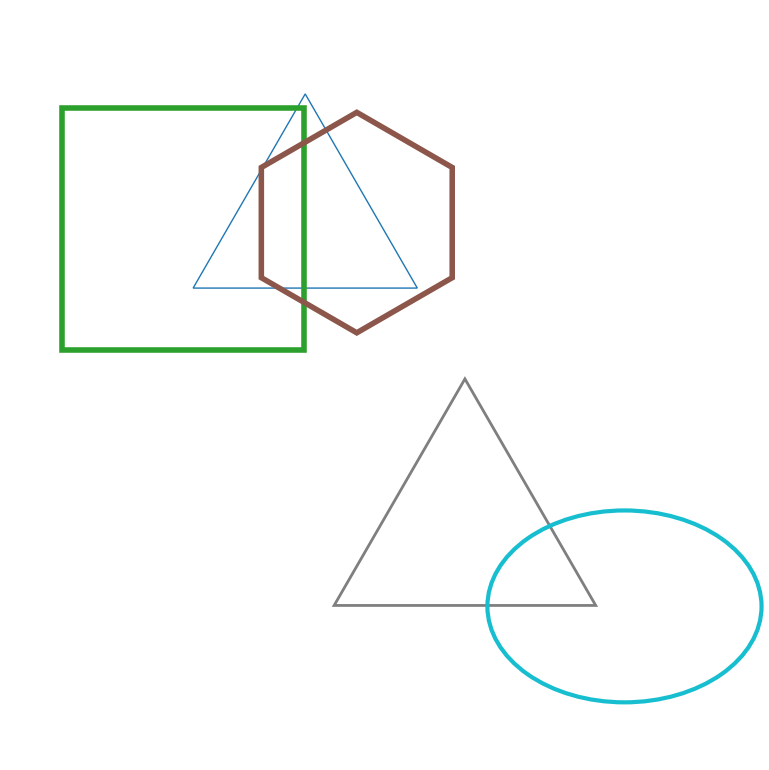[{"shape": "triangle", "thickness": 0.5, "radius": 0.84, "center": [0.396, 0.71]}, {"shape": "square", "thickness": 2, "radius": 0.79, "center": [0.238, 0.703]}, {"shape": "hexagon", "thickness": 2, "radius": 0.72, "center": [0.463, 0.711]}, {"shape": "triangle", "thickness": 1, "radius": 0.98, "center": [0.604, 0.312]}, {"shape": "oval", "thickness": 1.5, "radius": 0.89, "center": [0.811, 0.212]}]